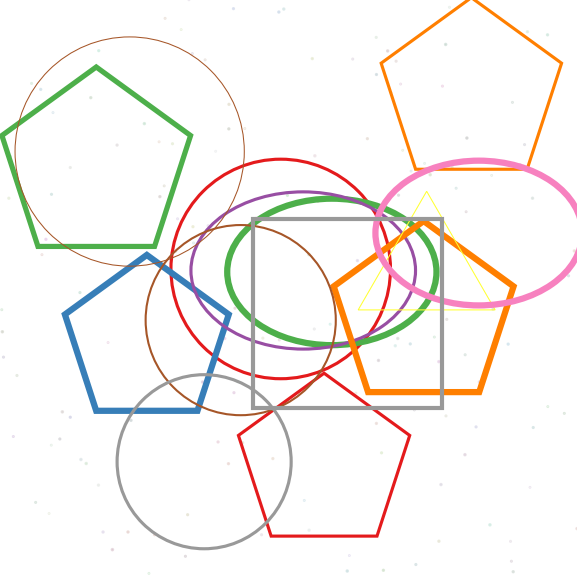[{"shape": "circle", "thickness": 1.5, "radius": 0.95, "center": [0.486, 0.533]}, {"shape": "pentagon", "thickness": 1.5, "radius": 0.78, "center": [0.561, 0.197]}, {"shape": "pentagon", "thickness": 3, "radius": 0.75, "center": [0.254, 0.408]}, {"shape": "oval", "thickness": 3, "radius": 0.91, "center": [0.575, 0.528]}, {"shape": "pentagon", "thickness": 2.5, "radius": 0.86, "center": [0.167, 0.711]}, {"shape": "oval", "thickness": 1.5, "radius": 0.97, "center": [0.525, 0.531]}, {"shape": "pentagon", "thickness": 1.5, "radius": 0.82, "center": [0.816, 0.839]}, {"shape": "pentagon", "thickness": 3, "radius": 0.82, "center": [0.734, 0.453]}, {"shape": "triangle", "thickness": 0.5, "radius": 0.68, "center": [0.739, 0.531]}, {"shape": "circle", "thickness": 1, "radius": 0.82, "center": [0.417, 0.445]}, {"shape": "circle", "thickness": 0.5, "radius": 0.99, "center": [0.225, 0.737]}, {"shape": "oval", "thickness": 3, "radius": 0.9, "center": [0.829, 0.596]}, {"shape": "circle", "thickness": 1.5, "radius": 0.75, "center": [0.353, 0.2]}, {"shape": "square", "thickness": 2, "radius": 0.82, "center": [0.601, 0.457]}]